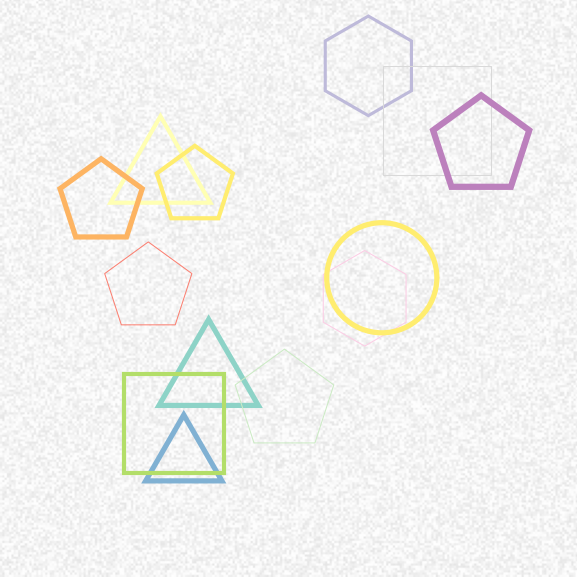[{"shape": "triangle", "thickness": 2.5, "radius": 0.5, "center": [0.361, 0.347]}, {"shape": "triangle", "thickness": 2, "radius": 0.5, "center": [0.278, 0.698]}, {"shape": "hexagon", "thickness": 1.5, "radius": 0.43, "center": [0.638, 0.885]}, {"shape": "pentagon", "thickness": 0.5, "radius": 0.4, "center": [0.257, 0.501]}, {"shape": "triangle", "thickness": 2.5, "radius": 0.38, "center": [0.318, 0.205]}, {"shape": "pentagon", "thickness": 2.5, "radius": 0.37, "center": [0.175, 0.649]}, {"shape": "square", "thickness": 2, "radius": 0.43, "center": [0.301, 0.266]}, {"shape": "hexagon", "thickness": 0.5, "radius": 0.41, "center": [0.631, 0.483]}, {"shape": "square", "thickness": 0.5, "radius": 0.47, "center": [0.756, 0.79]}, {"shape": "pentagon", "thickness": 3, "radius": 0.44, "center": [0.833, 0.746]}, {"shape": "pentagon", "thickness": 0.5, "radius": 0.45, "center": [0.493, 0.305]}, {"shape": "pentagon", "thickness": 2, "radius": 0.35, "center": [0.337, 0.677]}, {"shape": "circle", "thickness": 2.5, "radius": 0.48, "center": [0.661, 0.518]}]